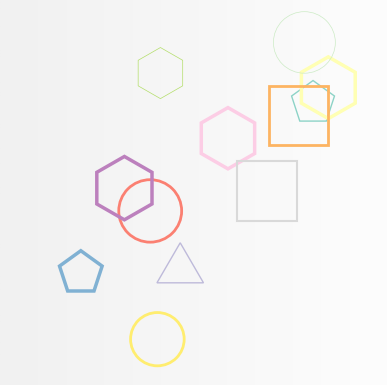[{"shape": "pentagon", "thickness": 1, "radius": 0.29, "center": [0.808, 0.733]}, {"shape": "hexagon", "thickness": 2.5, "radius": 0.4, "center": [0.847, 0.772]}, {"shape": "triangle", "thickness": 1, "radius": 0.35, "center": [0.465, 0.3]}, {"shape": "circle", "thickness": 2, "radius": 0.41, "center": [0.388, 0.452]}, {"shape": "pentagon", "thickness": 2.5, "radius": 0.29, "center": [0.209, 0.291]}, {"shape": "square", "thickness": 2, "radius": 0.38, "center": [0.771, 0.7]}, {"shape": "hexagon", "thickness": 0.5, "radius": 0.33, "center": [0.414, 0.81]}, {"shape": "hexagon", "thickness": 2.5, "radius": 0.4, "center": [0.588, 0.641]}, {"shape": "square", "thickness": 1.5, "radius": 0.39, "center": [0.69, 0.504]}, {"shape": "hexagon", "thickness": 2.5, "radius": 0.41, "center": [0.321, 0.511]}, {"shape": "circle", "thickness": 0.5, "radius": 0.4, "center": [0.785, 0.89]}, {"shape": "circle", "thickness": 2, "radius": 0.35, "center": [0.406, 0.119]}]